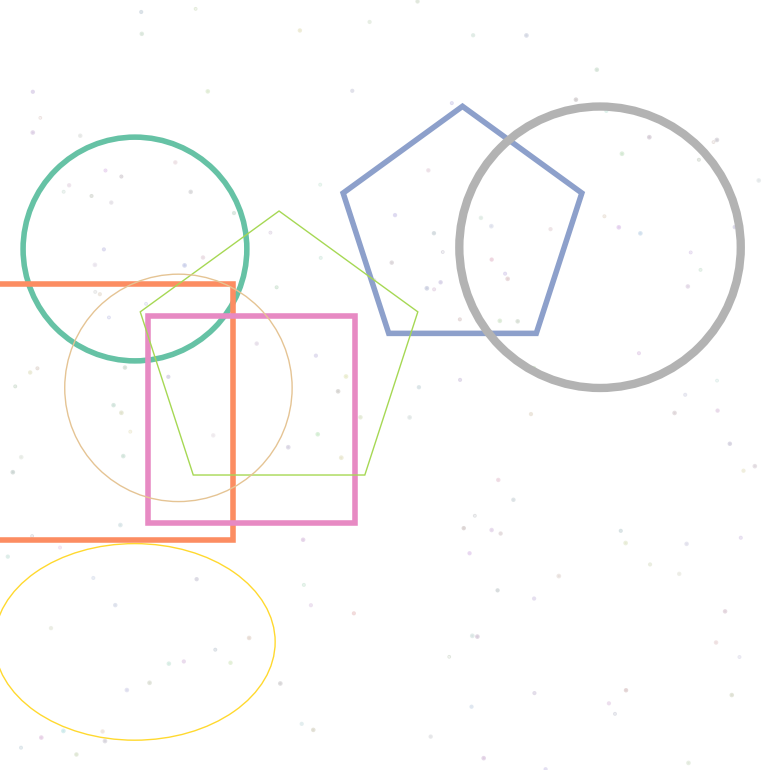[{"shape": "circle", "thickness": 2, "radius": 0.73, "center": [0.175, 0.677]}, {"shape": "square", "thickness": 2, "radius": 0.83, "center": [0.137, 0.465]}, {"shape": "pentagon", "thickness": 2, "radius": 0.81, "center": [0.601, 0.699]}, {"shape": "square", "thickness": 2, "radius": 0.67, "center": [0.327, 0.455]}, {"shape": "pentagon", "thickness": 0.5, "radius": 0.95, "center": [0.362, 0.536]}, {"shape": "oval", "thickness": 0.5, "radius": 0.91, "center": [0.175, 0.166]}, {"shape": "circle", "thickness": 0.5, "radius": 0.74, "center": [0.232, 0.496]}, {"shape": "circle", "thickness": 3, "radius": 0.91, "center": [0.779, 0.679]}]